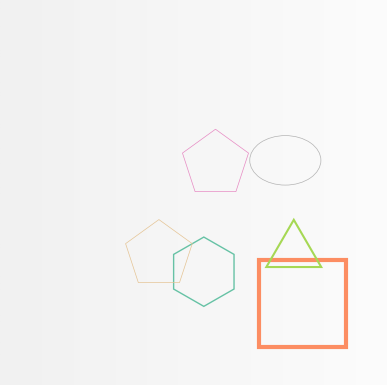[{"shape": "hexagon", "thickness": 1, "radius": 0.45, "center": [0.526, 0.294]}, {"shape": "square", "thickness": 3, "radius": 0.56, "center": [0.78, 0.212]}, {"shape": "pentagon", "thickness": 0.5, "radius": 0.45, "center": [0.556, 0.575]}, {"shape": "triangle", "thickness": 1.5, "radius": 0.41, "center": [0.758, 0.347]}, {"shape": "pentagon", "thickness": 0.5, "radius": 0.45, "center": [0.41, 0.339]}, {"shape": "oval", "thickness": 0.5, "radius": 0.46, "center": [0.736, 0.584]}]